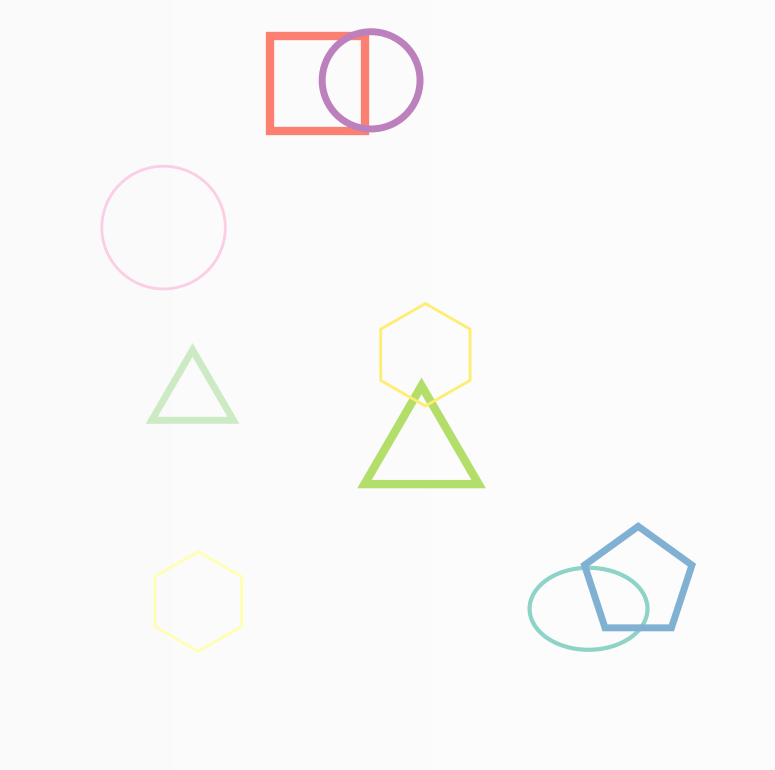[{"shape": "oval", "thickness": 1.5, "radius": 0.38, "center": [0.759, 0.209]}, {"shape": "hexagon", "thickness": 1, "radius": 0.32, "center": [0.256, 0.219]}, {"shape": "square", "thickness": 3, "radius": 0.31, "center": [0.409, 0.891]}, {"shape": "pentagon", "thickness": 2.5, "radius": 0.36, "center": [0.824, 0.244]}, {"shape": "triangle", "thickness": 3, "radius": 0.43, "center": [0.544, 0.414]}, {"shape": "circle", "thickness": 1, "radius": 0.4, "center": [0.211, 0.704]}, {"shape": "circle", "thickness": 2.5, "radius": 0.32, "center": [0.479, 0.896]}, {"shape": "triangle", "thickness": 2.5, "radius": 0.3, "center": [0.248, 0.485]}, {"shape": "hexagon", "thickness": 1, "radius": 0.33, "center": [0.549, 0.539]}]